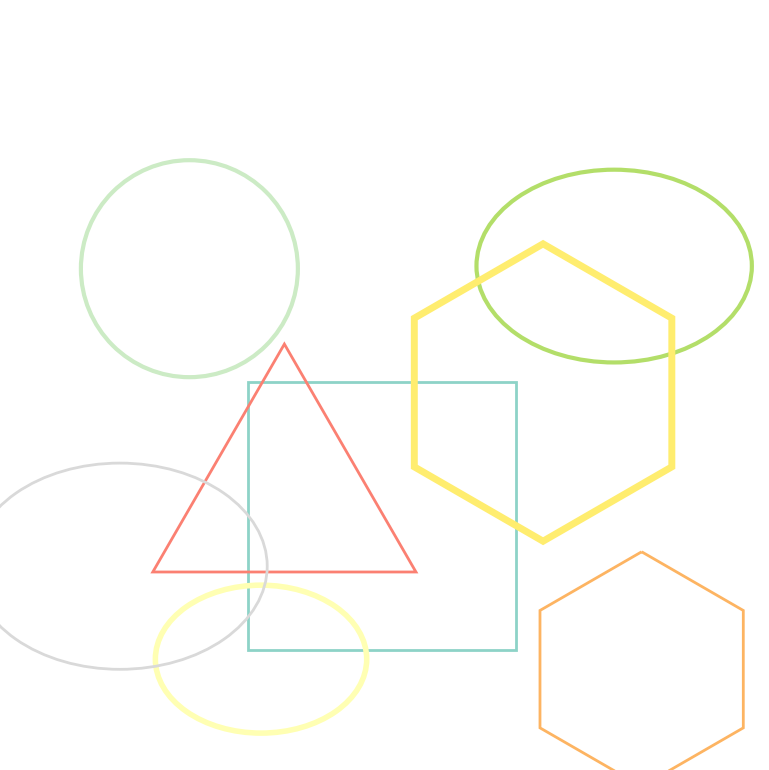[{"shape": "square", "thickness": 1, "radius": 0.87, "center": [0.496, 0.33]}, {"shape": "oval", "thickness": 2, "radius": 0.69, "center": [0.339, 0.144]}, {"shape": "triangle", "thickness": 1, "radius": 0.99, "center": [0.369, 0.356]}, {"shape": "hexagon", "thickness": 1, "radius": 0.76, "center": [0.833, 0.131]}, {"shape": "oval", "thickness": 1.5, "radius": 0.89, "center": [0.798, 0.654]}, {"shape": "oval", "thickness": 1, "radius": 0.96, "center": [0.156, 0.265]}, {"shape": "circle", "thickness": 1.5, "radius": 0.7, "center": [0.246, 0.651]}, {"shape": "hexagon", "thickness": 2.5, "radius": 0.97, "center": [0.705, 0.49]}]